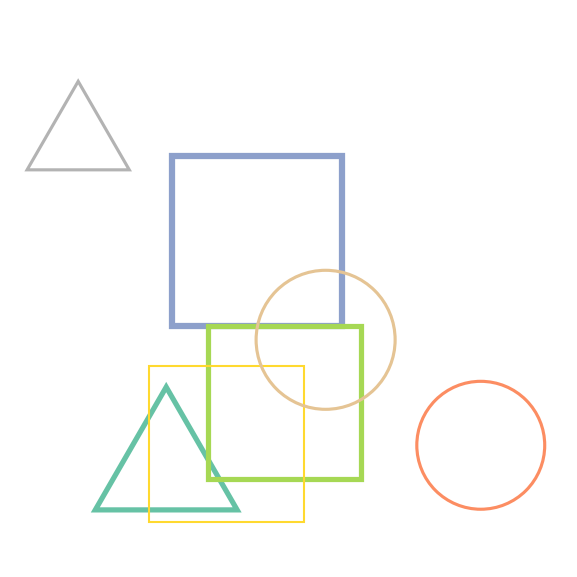[{"shape": "triangle", "thickness": 2.5, "radius": 0.71, "center": [0.288, 0.187]}, {"shape": "circle", "thickness": 1.5, "radius": 0.55, "center": [0.832, 0.228]}, {"shape": "square", "thickness": 3, "radius": 0.73, "center": [0.445, 0.582]}, {"shape": "square", "thickness": 2.5, "radius": 0.66, "center": [0.493, 0.302]}, {"shape": "square", "thickness": 1, "radius": 0.67, "center": [0.392, 0.23]}, {"shape": "circle", "thickness": 1.5, "radius": 0.6, "center": [0.564, 0.411]}, {"shape": "triangle", "thickness": 1.5, "radius": 0.51, "center": [0.135, 0.756]}]